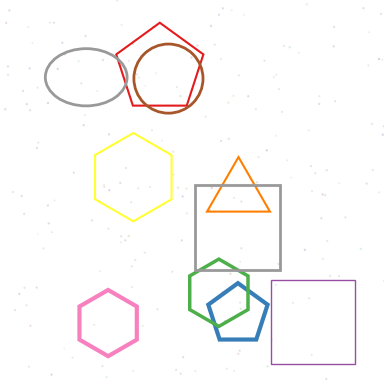[{"shape": "pentagon", "thickness": 1.5, "radius": 0.6, "center": [0.415, 0.822]}, {"shape": "pentagon", "thickness": 3, "radius": 0.4, "center": [0.618, 0.184]}, {"shape": "hexagon", "thickness": 2.5, "radius": 0.44, "center": [0.568, 0.24]}, {"shape": "square", "thickness": 1, "radius": 0.55, "center": [0.812, 0.165]}, {"shape": "triangle", "thickness": 1.5, "radius": 0.47, "center": [0.619, 0.498]}, {"shape": "hexagon", "thickness": 1.5, "radius": 0.57, "center": [0.346, 0.54]}, {"shape": "circle", "thickness": 2, "radius": 0.45, "center": [0.438, 0.796]}, {"shape": "hexagon", "thickness": 3, "radius": 0.43, "center": [0.281, 0.161]}, {"shape": "oval", "thickness": 2, "radius": 0.53, "center": [0.224, 0.799]}, {"shape": "square", "thickness": 2, "radius": 0.55, "center": [0.616, 0.409]}]